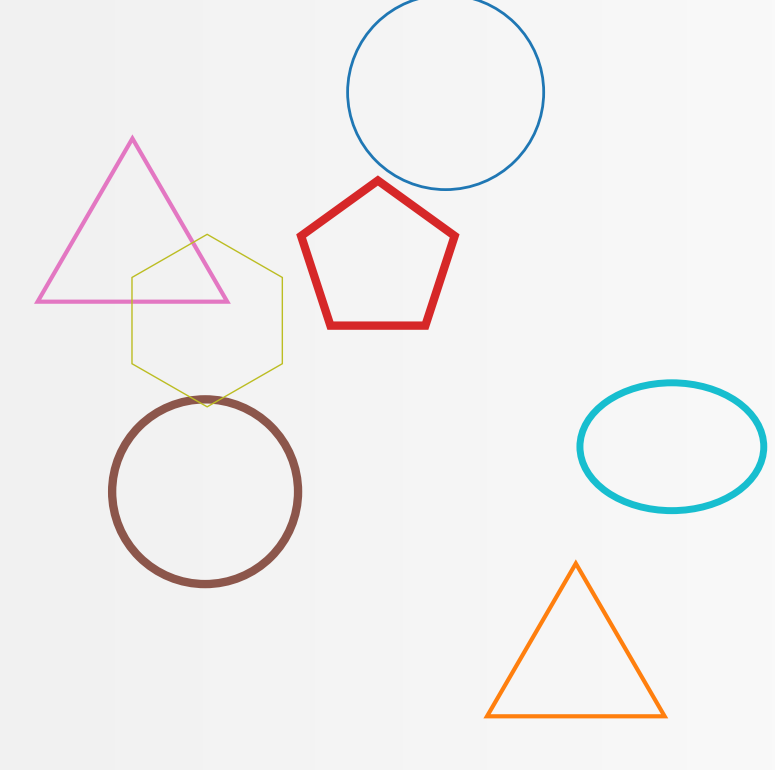[{"shape": "circle", "thickness": 1, "radius": 0.63, "center": [0.575, 0.88]}, {"shape": "triangle", "thickness": 1.5, "radius": 0.66, "center": [0.743, 0.136]}, {"shape": "pentagon", "thickness": 3, "radius": 0.52, "center": [0.488, 0.661]}, {"shape": "circle", "thickness": 3, "radius": 0.6, "center": [0.265, 0.361]}, {"shape": "triangle", "thickness": 1.5, "radius": 0.71, "center": [0.171, 0.679]}, {"shape": "hexagon", "thickness": 0.5, "radius": 0.56, "center": [0.267, 0.584]}, {"shape": "oval", "thickness": 2.5, "radius": 0.59, "center": [0.867, 0.42]}]